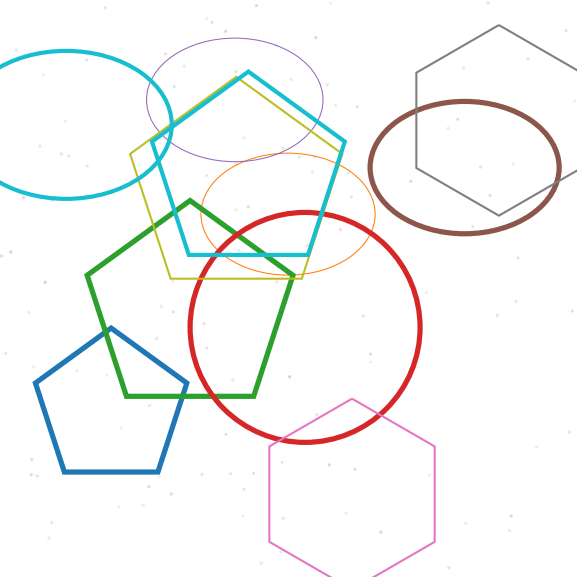[{"shape": "pentagon", "thickness": 2.5, "radius": 0.69, "center": [0.192, 0.293]}, {"shape": "oval", "thickness": 0.5, "radius": 0.75, "center": [0.499, 0.628]}, {"shape": "pentagon", "thickness": 2.5, "radius": 0.94, "center": [0.329, 0.464]}, {"shape": "circle", "thickness": 2.5, "radius": 1.0, "center": [0.528, 0.432]}, {"shape": "oval", "thickness": 0.5, "radius": 0.76, "center": [0.407, 0.826]}, {"shape": "oval", "thickness": 2.5, "radius": 0.82, "center": [0.805, 0.709]}, {"shape": "hexagon", "thickness": 1, "radius": 0.83, "center": [0.61, 0.143]}, {"shape": "hexagon", "thickness": 1, "radius": 0.83, "center": [0.864, 0.791]}, {"shape": "pentagon", "thickness": 1, "radius": 0.97, "center": [0.409, 0.673]}, {"shape": "oval", "thickness": 2, "radius": 0.92, "center": [0.114, 0.783]}, {"shape": "pentagon", "thickness": 2, "radius": 0.88, "center": [0.43, 0.7]}]